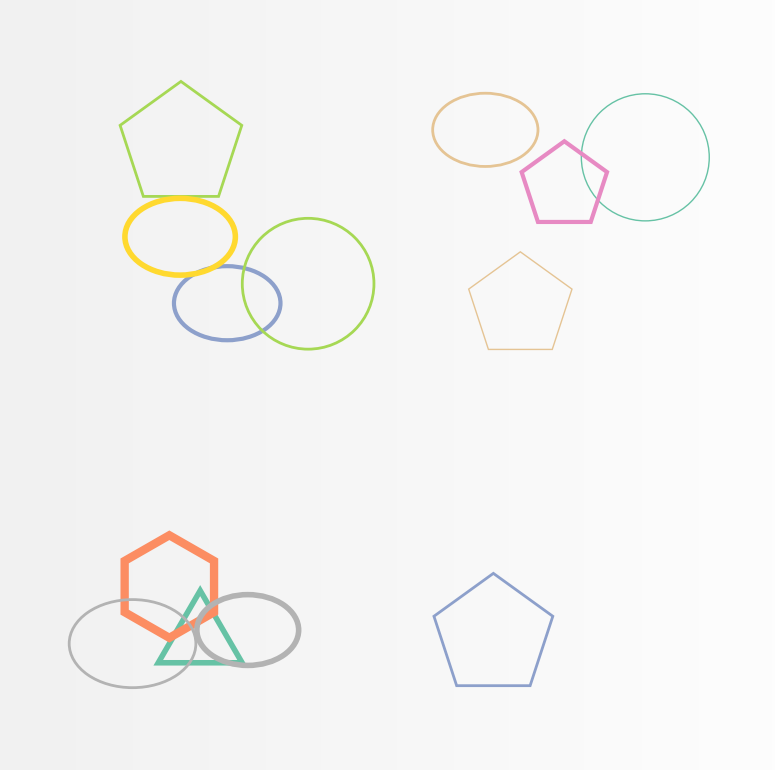[{"shape": "triangle", "thickness": 2, "radius": 0.31, "center": [0.258, 0.17]}, {"shape": "circle", "thickness": 0.5, "radius": 0.41, "center": [0.833, 0.796]}, {"shape": "hexagon", "thickness": 3, "radius": 0.33, "center": [0.219, 0.238]}, {"shape": "oval", "thickness": 1.5, "radius": 0.34, "center": [0.293, 0.606]}, {"shape": "pentagon", "thickness": 1, "radius": 0.4, "center": [0.637, 0.175]}, {"shape": "pentagon", "thickness": 1.5, "radius": 0.29, "center": [0.728, 0.759]}, {"shape": "pentagon", "thickness": 1, "radius": 0.41, "center": [0.233, 0.812]}, {"shape": "circle", "thickness": 1, "radius": 0.42, "center": [0.398, 0.632]}, {"shape": "oval", "thickness": 2, "radius": 0.36, "center": [0.232, 0.693]}, {"shape": "oval", "thickness": 1, "radius": 0.34, "center": [0.626, 0.831]}, {"shape": "pentagon", "thickness": 0.5, "radius": 0.35, "center": [0.671, 0.603]}, {"shape": "oval", "thickness": 1, "radius": 0.41, "center": [0.171, 0.164]}, {"shape": "oval", "thickness": 2, "radius": 0.33, "center": [0.32, 0.182]}]